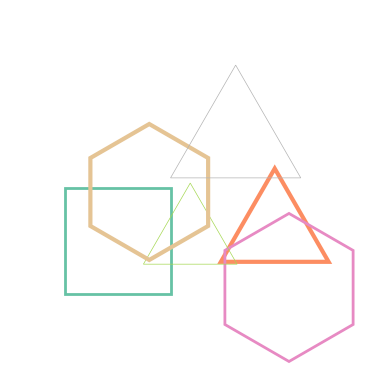[{"shape": "square", "thickness": 2, "radius": 0.69, "center": [0.306, 0.374]}, {"shape": "triangle", "thickness": 3, "radius": 0.81, "center": [0.714, 0.401]}, {"shape": "hexagon", "thickness": 2, "radius": 0.96, "center": [0.751, 0.253]}, {"shape": "triangle", "thickness": 0.5, "radius": 0.7, "center": [0.494, 0.384]}, {"shape": "hexagon", "thickness": 3, "radius": 0.88, "center": [0.388, 0.501]}, {"shape": "triangle", "thickness": 0.5, "radius": 0.98, "center": [0.612, 0.636]}]